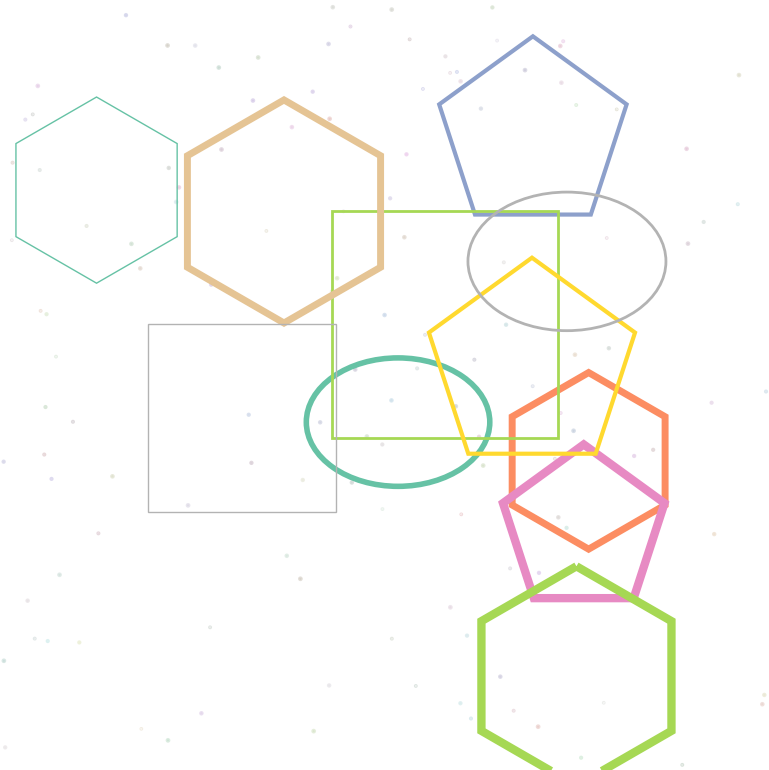[{"shape": "oval", "thickness": 2, "radius": 0.6, "center": [0.517, 0.452]}, {"shape": "hexagon", "thickness": 0.5, "radius": 0.6, "center": [0.125, 0.753]}, {"shape": "hexagon", "thickness": 2.5, "radius": 0.57, "center": [0.764, 0.401]}, {"shape": "pentagon", "thickness": 1.5, "radius": 0.64, "center": [0.692, 0.825]}, {"shape": "pentagon", "thickness": 3, "radius": 0.55, "center": [0.758, 0.312]}, {"shape": "hexagon", "thickness": 3, "radius": 0.71, "center": [0.749, 0.122]}, {"shape": "square", "thickness": 1, "radius": 0.73, "center": [0.578, 0.578]}, {"shape": "pentagon", "thickness": 1.5, "radius": 0.7, "center": [0.691, 0.525]}, {"shape": "hexagon", "thickness": 2.5, "radius": 0.72, "center": [0.369, 0.725]}, {"shape": "oval", "thickness": 1, "radius": 0.64, "center": [0.736, 0.661]}, {"shape": "square", "thickness": 0.5, "radius": 0.61, "center": [0.314, 0.457]}]